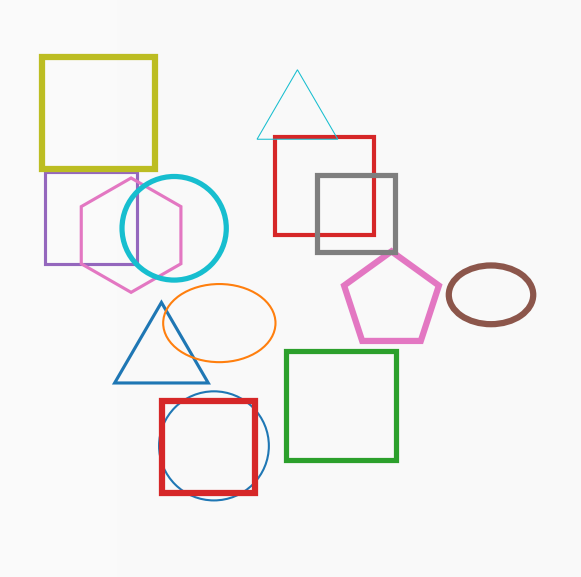[{"shape": "triangle", "thickness": 1.5, "radius": 0.46, "center": [0.278, 0.382]}, {"shape": "circle", "thickness": 1, "radius": 0.47, "center": [0.368, 0.227]}, {"shape": "oval", "thickness": 1, "radius": 0.48, "center": [0.377, 0.44]}, {"shape": "square", "thickness": 2.5, "radius": 0.47, "center": [0.587, 0.296]}, {"shape": "square", "thickness": 2, "radius": 0.42, "center": [0.559, 0.677]}, {"shape": "square", "thickness": 3, "radius": 0.4, "center": [0.359, 0.225]}, {"shape": "square", "thickness": 1.5, "radius": 0.4, "center": [0.157, 0.622]}, {"shape": "oval", "thickness": 3, "radius": 0.36, "center": [0.845, 0.489]}, {"shape": "pentagon", "thickness": 3, "radius": 0.43, "center": [0.674, 0.478]}, {"shape": "hexagon", "thickness": 1.5, "radius": 0.49, "center": [0.226, 0.592]}, {"shape": "square", "thickness": 2.5, "radius": 0.34, "center": [0.612, 0.63]}, {"shape": "square", "thickness": 3, "radius": 0.49, "center": [0.17, 0.804]}, {"shape": "triangle", "thickness": 0.5, "radius": 0.4, "center": [0.512, 0.798]}, {"shape": "circle", "thickness": 2.5, "radius": 0.45, "center": [0.3, 0.604]}]